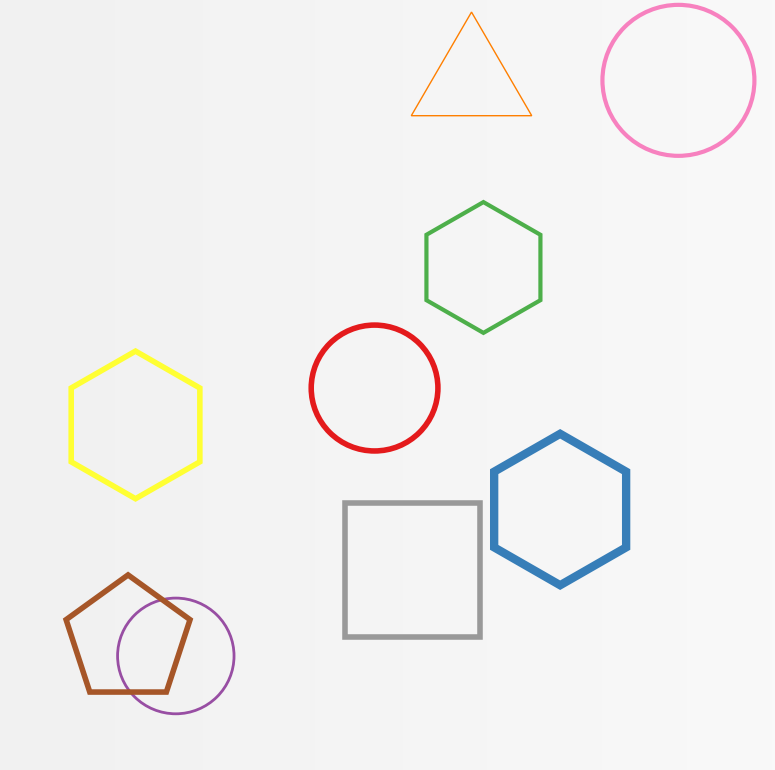[{"shape": "circle", "thickness": 2, "radius": 0.41, "center": [0.483, 0.496]}, {"shape": "hexagon", "thickness": 3, "radius": 0.49, "center": [0.723, 0.338]}, {"shape": "hexagon", "thickness": 1.5, "radius": 0.42, "center": [0.624, 0.653]}, {"shape": "circle", "thickness": 1, "radius": 0.38, "center": [0.227, 0.148]}, {"shape": "triangle", "thickness": 0.5, "radius": 0.45, "center": [0.608, 0.895]}, {"shape": "hexagon", "thickness": 2, "radius": 0.48, "center": [0.175, 0.448]}, {"shape": "pentagon", "thickness": 2, "radius": 0.42, "center": [0.165, 0.169]}, {"shape": "circle", "thickness": 1.5, "radius": 0.49, "center": [0.875, 0.896]}, {"shape": "square", "thickness": 2, "radius": 0.44, "center": [0.532, 0.259]}]